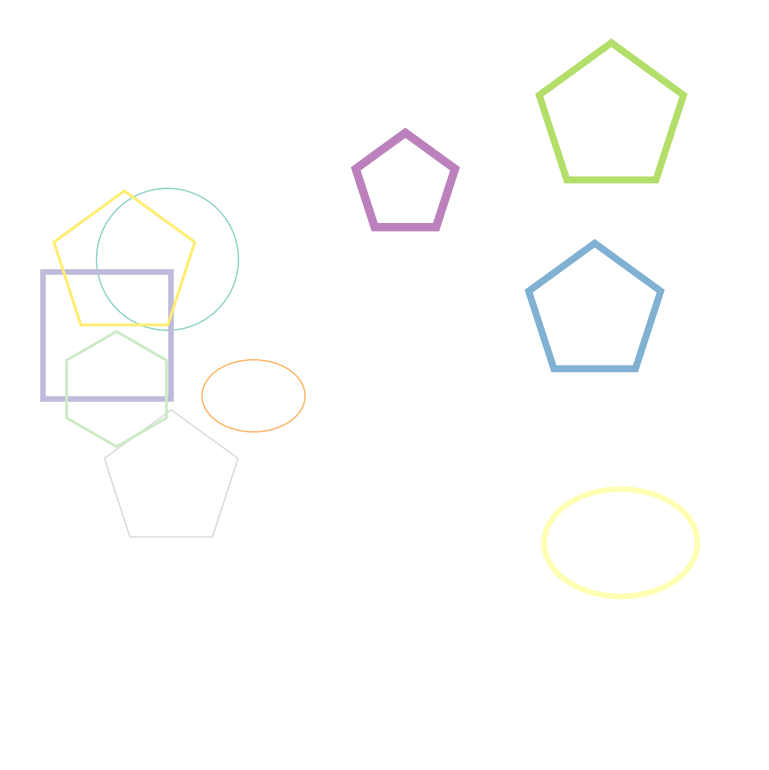[{"shape": "circle", "thickness": 0.5, "radius": 0.46, "center": [0.218, 0.663]}, {"shape": "oval", "thickness": 2, "radius": 0.5, "center": [0.806, 0.295]}, {"shape": "square", "thickness": 2, "radius": 0.41, "center": [0.139, 0.565]}, {"shape": "pentagon", "thickness": 2.5, "radius": 0.45, "center": [0.772, 0.594]}, {"shape": "oval", "thickness": 0.5, "radius": 0.33, "center": [0.329, 0.486]}, {"shape": "pentagon", "thickness": 2.5, "radius": 0.49, "center": [0.794, 0.846]}, {"shape": "pentagon", "thickness": 0.5, "radius": 0.46, "center": [0.222, 0.377]}, {"shape": "pentagon", "thickness": 3, "radius": 0.34, "center": [0.526, 0.76]}, {"shape": "hexagon", "thickness": 1, "radius": 0.37, "center": [0.151, 0.495]}, {"shape": "pentagon", "thickness": 1, "radius": 0.48, "center": [0.162, 0.656]}]